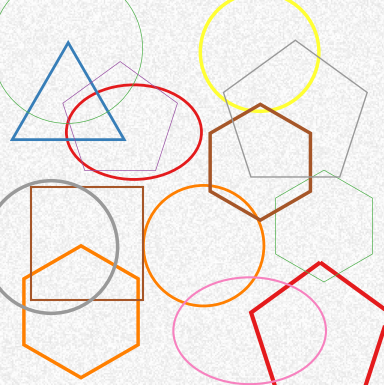[{"shape": "oval", "thickness": 2, "radius": 0.88, "center": [0.348, 0.657]}, {"shape": "pentagon", "thickness": 3, "radius": 0.94, "center": [0.832, 0.13]}, {"shape": "triangle", "thickness": 2, "radius": 0.84, "center": [0.177, 0.721]}, {"shape": "circle", "thickness": 0.5, "radius": 0.98, "center": [0.175, 0.875]}, {"shape": "hexagon", "thickness": 0.5, "radius": 0.73, "center": [0.842, 0.413]}, {"shape": "pentagon", "thickness": 0.5, "radius": 0.78, "center": [0.312, 0.684]}, {"shape": "circle", "thickness": 2, "radius": 0.78, "center": [0.529, 0.362]}, {"shape": "hexagon", "thickness": 2.5, "radius": 0.86, "center": [0.21, 0.19]}, {"shape": "circle", "thickness": 2.5, "radius": 0.77, "center": [0.674, 0.865]}, {"shape": "hexagon", "thickness": 2.5, "radius": 0.75, "center": [0.676, 0.579]}, {"shape": "square", "thickness": 1.5, "radius": 0.73, "center": [0.227, 0.367]}, {"shape": "oval", "thickness": 1.5, "radius": 0.99, "center": [0.648, 0.141]}, {"shape": "circle", "thickness": 2.5, "radius": 0.86, "center": [0.133, 0.358]}, {"shape": "pentagon", "thickness": 1, "radius": 0.98, "center": [0.767, 0.699]}]